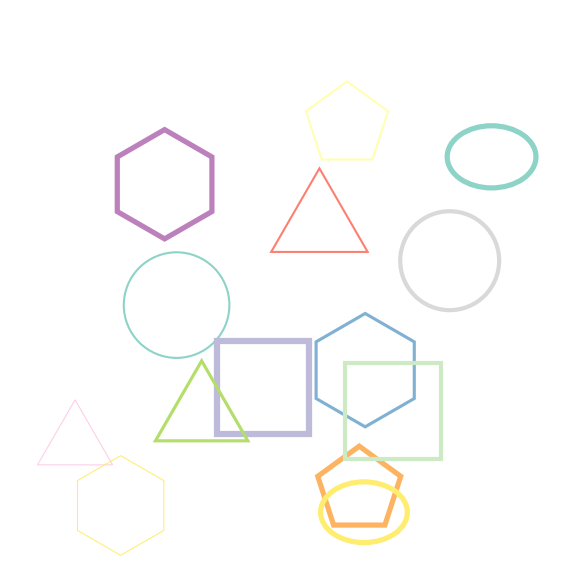[{"shape": "circle", "thickness": 1, "radius": 0.46, "center": [0.306, 0.471]}, {"shape": "oval", "thickness": 2.5, "radius": 0.38, "center": [0.851, 0.728]}, {"shape": "pentagon", "thickness": 1, "radius": 0.37, "center": [0.601, 0.783]}, {"shape": "square", "thickness": 3, "radius": 0.4, "center": [0.455, 0.328]}, {"shape": "triangle", "thickness": 1, "radius": 0.48, "center": [0.553, 0.611]}, {"shape": "hexagon", "thickness": 1.5, "radius": 0.49, "center": [0.632, 0.358]}, {"shape": "pentagon", "thickness": 2.5, "radius": 0.38, "center": [0.622, 0.151]}, {"shape": "triangle", "thickness": 1.5, "radius": 0.46, "center": [0.349, 0.282]}, {"shape": "triangle", "thickness": 0.5, "radius": 0.38, "center": [0.13, 0.232]}, {"shape": "circle", "thickness": 2, "radius": 0.43, "center": [0.779, 0.548]}, {"shape": "hexagon", "thickness": 2.5, "radius": 0.47, "center": [0.285, 0.68]}, {"shape": "square", "thickness": 2, "radius": 0.42, "center": [0.68, 0.288]}, {"shape": "oval", "thickness": 2.5, "radius": 0.38, "center": [0.63, 0.112]}, {"shape": "hexagon", "thickness": 0.5, "radius": 0.43, "center": [0.209, 0.124]}]